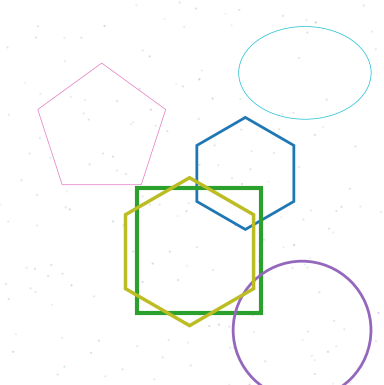[{"shape": "hexagon", "thickness": 2, "radius": 0.73, "center": [0.637, 0.549]}, {"shape": "square", "thickness": 3, "radius": 0.81, "center": [0.517, 0.349]}, {"shape": "circle", "thickness": 2, "radius": 0.89, "center": [0.785, 0.143]}, {"shape": "pentagon", "thickness": 0.5, "radius": 0.87, "center": [0.264, 0.662]}, {"shape": "hexagon", "thickness": 2.5, "radius": 0.96, "center": [0.492, 0.346]}, {"shape": "oval", "thickness": 0.5, "radius": 0.86, "center": [0.792, 0.811]}]